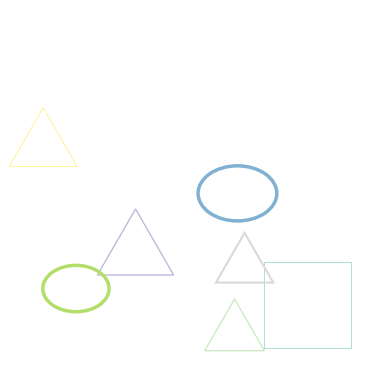[{"shape": "square", "thickness": 0.5, "radius": 0.56, "center": [0.798, 0.208]}, {"shape": "triangle", "thickness": 1, "radius": 0.57, "center": [0.352, 0.343]}, {"shape": "oval", "thickness": 2.5, "radius": 0.51, "center": [0.617, 0.498]}, {"shape": "oval", "thickness": 2.5, "radius": 0.43, "center": [0.197, 0.25]}, {"shape": "triangle", "thickness": 1.5, "radius": 0.43, "center": [0.635, 0.309]}, {"shape": "triangle", "thickness": 1, "radius": 0.45, "center": [0.609, 0.134]}, {"shape": "triangle", "thickness": 0.5, "radius": 0.51, "center": [0.112, 0.619]}]